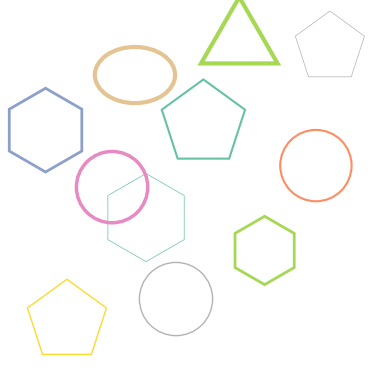[{"shape": "pentagon", "thickness": 1.5, "radius": 0.57, "center": [0.528, 0.68]}, {"shape": "hexagon", "thickness": 0.5, "radius": 0.57, "center": [0.379, 0.435]}, {"shape": "circle", "thickness": 1.5, "radius": 0.46, "center": [0.821, 0.57]}, {"shape": "hexagon", "thickness": 2, "radius": 0.54, "center": [0.118, 0.662]}, {"shape": "circle", "thickness": 2.5, "radius": 0.46, "center": [0.291, 0.514]}, {"shape": "hexagon", "thickness": 2, "radius": 0.44, "center": [0.687, 0.349]}, {"shape": "triangle", "thickness": 3, "radius": 0.57, "center": [0.622, 0.893]}, {"shape": "pentagon", "thickness": 1, "radius": 0.54, "center": [0.174, 0.167]}, {"shape": "oval", "thickness": 3, "radius": 0.52, "center": [0.351, 0.805]}, {"shape": "circle", "thickness": 1, "radius": 0.48, "center": [0.457, 0.223]}, {"shape": "pentagon", "thickness": 0.5, "radius": 0.47, "center": [0.857, 0.877]}]